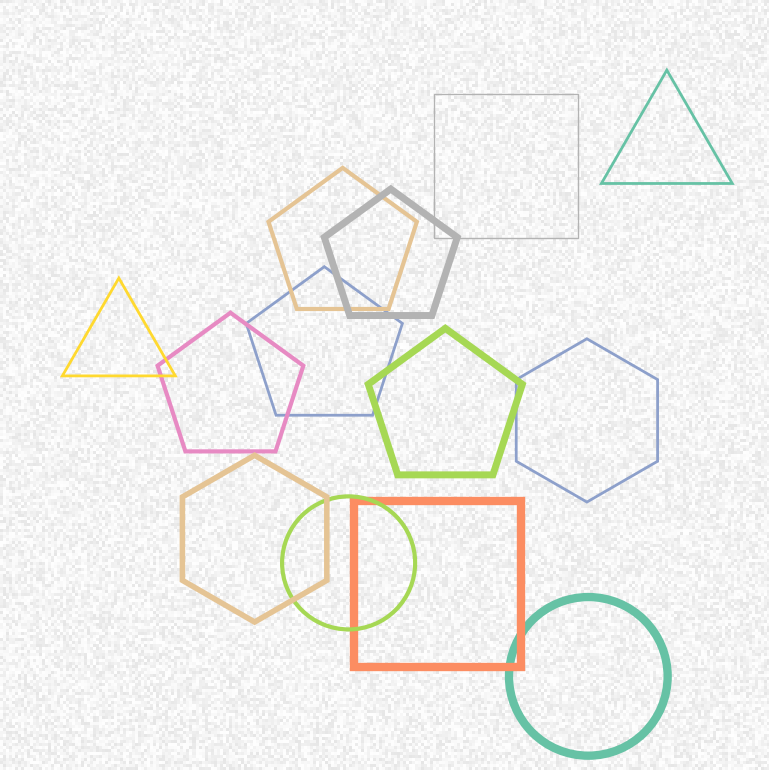[{"shape": "triangle", "thickness": 1, "radius": 0.49, "center": [0.866, 0.811]}, {"shape": "circle", "thickness": 3, "radius": 0.52, "center": [0.764, 0.122]}, {"shape": "square", "thickness": 3, "radius": 0.54, "center": [0.568, 0.242]}, {"shape": "pentagon", "thickness": 1, "radius": 0.53, "center": [0.421, 0.547]}, {"shape": "hexagon", "thickness": 1, "radius": 0.53, "center": [0.762, 0.454]}, {"shape": "pentagon", "thickness": 1.5, "radius": 0.5, "center": [0.299, 0.494]}, {"shape": "circle", "thickness": 1.5, "radius": 0.43, "center": [0.453, 0.269]}, {"shape": "pentagon", "thickness": 2.5, "radius": 0.53, "center": [0.578, 0.468]}, {"shape": "triangle", "thickness": 1, "radius": 0.42, "center": [0.154, 0.554]}, {"shape": "pentagon", "thickness": 1.5, "radius": 0.51, "center": [0.445, 0.681]}, {"shape": "hexagon", "thickness": 2, "radius": 0.54, "center": [0.331, 0.3]}, {"shape": "pentagon", "thickness": 2.5, "radius": 0.45, "center": [0.508, 0.664]}, {"shape": "square", "thickness": 0.5, "radius": 0.47, "center": [0.657, 0.784]}]